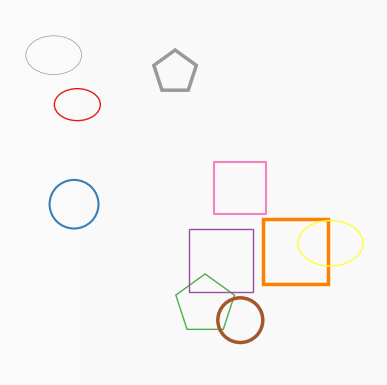[{"shape": "oval", "thickness": 1, "radius": 0.3, "center": [0.2, 0.728]}, {"shape": "circle", "thickness": 1.5, "radius": 0.32, "center": [0.191, 0.47]}, {"shape": "pentagon", "thickness": 1, "radius": 0.4, "center": [0.529, 0.209]}, {"shape": "square", "thickness": 1, "radius": 0.41, "center": [0.571, 0.323]}, {"shape": "square", "thickness": 2.5, "radius": 0.42, "center": [0.763, 0.346]}, {"shape": "oval", "thickness": 1, "radius": 0.42, "center": [0.853, 0.368]}, {"shape": "circle", "thickness": 2.5, "radius": 0.29, "center": [0.62, 0.168]}, {"shape": "square", "thickness": 1.5, "radius": 0.34, "center": [0.62, 0.512]}, {"shape": "oval", "thickness": 0.5, "radius": 0.36, "center": [0.139, 0.857]}, {"shape": "pentagon", "thickness": 2.5, "radius": 0.29, "center": [0.452, 0.812]}]